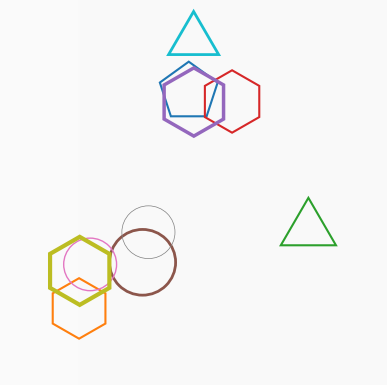[{"shape": "pentagon", "thickness": 1.5, "radius": 0.39, "center": [0.487, 0.761]}, {"shape": "hexagon", "thickness": 1.5, "radius": 0.39, "center": [0.204, 0.199]}, {"shape": "triangle", "thickness": 1.5, "radius": 0.41, "center": [0.796, 0.404]}, {"shape": "hexagon", "thickness": 1.5, "radius": 0.41, "center": [0.599, 0.736]}, {"shape": "hexagon", "thickness": 2.5, "radius": 0.44, "center": [0.5, 0.735]}, {"shape": "circle", "thickness": 2, "radius": 0.43, "center": [0.368, 0.319]}, {"shape": "circle", "thickness": 1, "radius": 0.34, "center": [0.233, 0.313]}, {"shape": "circle", "thickness": 0.5, "radius": 0.34, "center": [0.383, 0.397]}, {"shape": "hexagon", "thickness": 3, "radius": 0.44, "center": [0.206, 0.296]}, {"shape": "triangle", "thickness": 2, "radius": 0.37, "center": [0.5, 0.896]}]